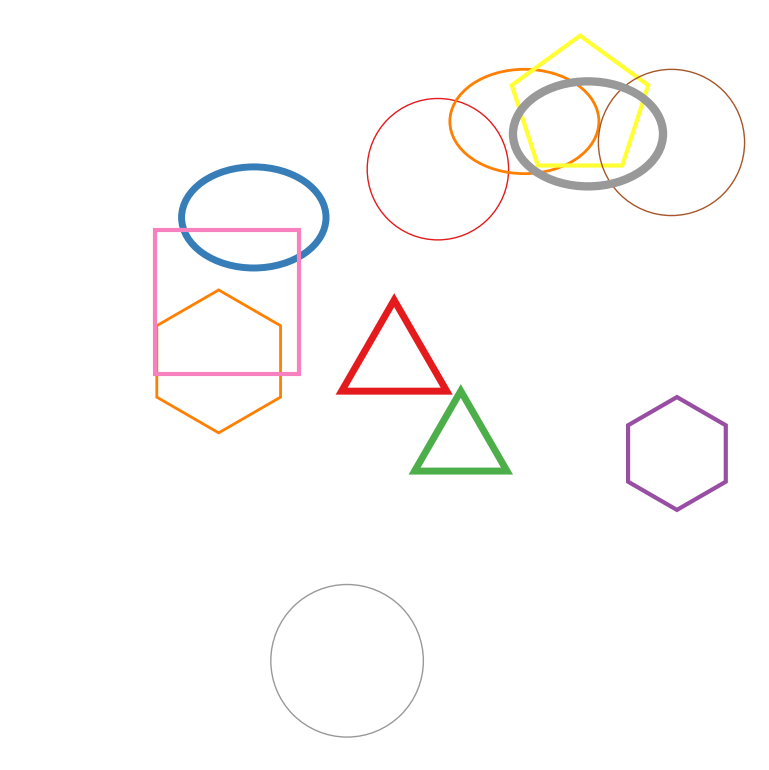[{"shape": "circle", "thickness": 0.5, "radius": 0.46, "center": [0.569, 0.78]}, {"shape": "triangle", "thickness": 2.5, "radius": 0.39, "center": [0.512, 0.531]}, {"shape": "oval", "thickness": 2.5, "radius": 0.47, "center": [0.33, 0.718]}, {"shape": "triangle", "thickness": 2.5, "radius": 0.35, "center": [0.598, 0.423]}, {"shape": "hexagon", "thickness": 1.5, "radius": 0.37, "center": [0.879, 0.411]}, {"shape": "oval", "thickness": 1, "radius": 0.48, "center": [0.681, 0.842]}, {"shape": "hexagon", "thickness": 1, "radius": 0.46, "center": [0.284, 0.531]}, {"shape": "pentagon", "thickness": 1.5, "radius": 0.47, "center": [0.753, 0.86]}, {"shape": "circle", "thickness": 0.5, "radius": 0.47, "center": [0.872, 0.815]}, {"shape": "square", "thickness": 1.5, "radius": 0.47, "center": [0.295, 0.608]}, {"shape": "circle", "thickness": 0.5, "radius": 0.5, "center": [0.451, 0.142]}, {"shape": "oval", "thickness": 3, "radius": 0.49, "center": [0.764, 0.826]}]